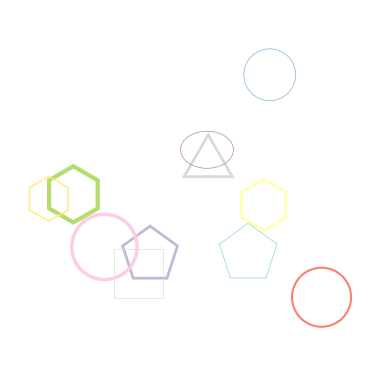[{"shape": "pentagon", "thickness": 0.5, "radius": 0.39, "center": [0.645, 0.342]}, {"shape": "hexagon", "thickness": 2, "radius": 0.33, "center": [0.685, 0.468]}, {"shape": "pentagon", "thickness": 2, "radius": 0.37, "center": [0.39, 0.338]}, {"shape": "circle", "thickness": 1.5, "radius": 0.38, "center": [0.835, 0.228]}, {"shape": "circle", "thickness": 0.5, "radius": 0.34, "center": [0.701, 0.806]}, {"shape": "hexagon", "thickness": 3, "radius": 0.36, "center": [0.191, 0.495]}, {"shape": "circle", "thickness": 2.5, "radius": 0.42, "center": [0.271, 0.359]}, {"shape": "triangle", "thickness": 2, "radius": 0.36, "center": [0.541, 0.577]}, {"shape": "oval", "thickness": 0.5, "radius": 0.34, "center": [0.538, 0.611]}, {"shape": "square", "thickness": 0.5, "radius": 0.31, "center": [0.36, 0.29]}, {"shape": "hexagon", "thickness": 1, "radius": 0.29, "center": [0.127, 0.484]}]